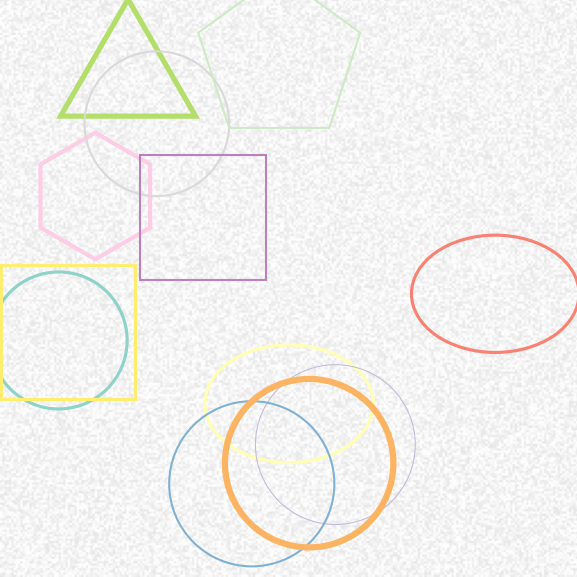[{"shape": "circle", "thickness": 1.5, "radius": 0.59, "center": [0.102, 0.41]}, {"shape": "oval", "thickness": 1.5, "radius": 0.73, "center": [0.501, 0.3]}, {"shape": "circle", "thickness": 0.5, "radius": 0.69, "center": [0.581, 0.229]}, {"shape": "oval", "thickness": 1.5, "radius": 0.73, "center": [0.858, 0.49]}, {"shape": "circle", "thickness": 1, "radius": 0.72, "center": [0.436, 0.161]}, {"shape": "circle", "thickness": 3, "radius": 0.73, "center": [0.535, 0.197]}, {"shape": "triangle", "thickness": 2.5, "radius": 0.67, "center": [0.222, 0.865]}, {"shape": "hexagon", "thickness": 2, "radius": 0.55, "center": [0.165, 0.66]}, {"shape": "circle", "thickness": 1, "radius": 0.63, "center": [0.272, 0.785]}, {"shape": "square", "thickness": 1, "radius": 0.54, "center": [0.352, 0.623]}, {"shape": "pentagon", "thickness": 1, "radius": 0.74, "center": [0.484, 0.897]}, {"shape": "square", "thickness": 1.5, "radius": 0.58, "center": [0.117, 0.424]}]